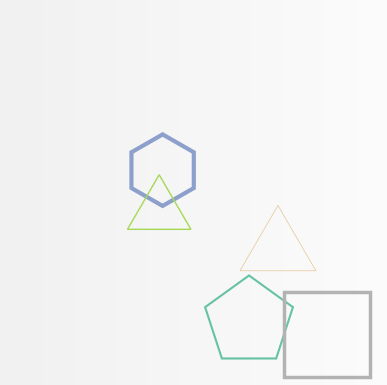[{"shape": "pentagon", "thickness": 1.5, "radius": 0.6, "center": [0.643, 0.165]}, {"shape": "hexagon", "thickness": 3, "radius": 0.46, "center": [0.42, 0.558]}, {"shape": "triangle", "thickness": 1, "radius": 0.47, "center": [0.411, 0.452]}, {"shape": "triangle", "thickness": 0.5, "radius": 0.57, "center": [0.717, 0.353]}, {"shape": "square", "thickness": 2.5, "radius": 0.56, "center": [0.844, 0.131]}]